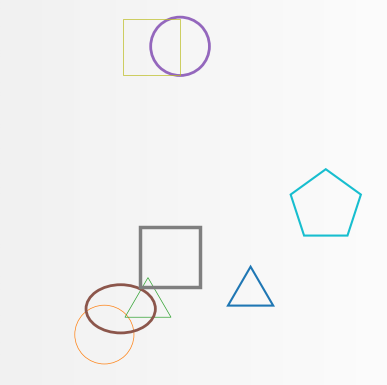[{"shape": "triangle", "thickness": 1.5, "radius": 0.34, "center": [0.647, 0.24]}, {"shape": "circle", "thickness": 0.5, "radius": 0.38, "center": [0.269, 0.131]}, {"shape": "triangle", "thickness": 0.5, "radius": 0.34, "center": [0.382, 0.21]}, {"shape": "circle", "thickness": 2, "radius": 0.38, "center": [0.465, 0.88]}, {"shape": "oval", "thickness": 2, "radius": 0.45, "center": [0.311, 0.198]}, {"shape": "square", "thickness": 2.5, "radius": 0.39, "center": [0.439, 0.333]}, {"shape": "square", "thickness": 0.5, "radius": 0.37, "center": [0.392, 0.878]}, {"shape": "pentagon", "thickness": 1.5, "radius": 0.48, "center": [0.841, 0.465]}]